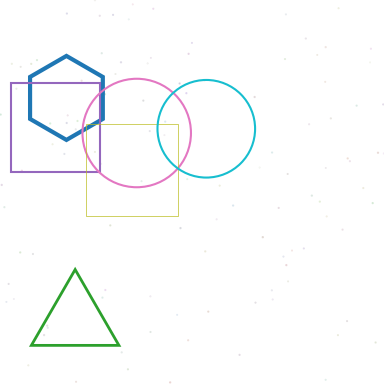[{"shape": "hexagon", "thickness": 3, "radius": 0.55, "center": [0.173, 0.746]}, {"shape": "triangle", "thickness": 2, "radius": 0.66, "center": [0.195, 0.169]}, {"shape": "square", "thickness": 1.5, "radius": 0.58, "center": [0.144, 0.669]}, {"shape": "circle", "thickness": 1.5, "radius": 0.7, "center": [0.355, 0.655]}, {"shape": "square", "thickness": 0.5, "radius": 0.6, "center": [0.343, 0.558]}, {"shape": "circle", "thickness": 1.5, "radius": 0.63, "center": [0.536, 0.666]}]